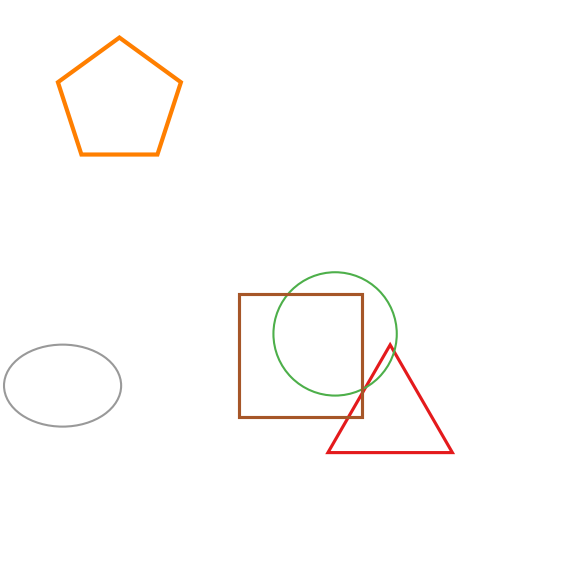[{"shape": "triangle", "thickness": 1.5, "radius": 0.62, "center": [0.676, 0.278]}, {"shape": "circle", "thickness": 1, "radius": 0.53, "center": [0.58, 0.421]}, {"shape": "pentagon", "thickness": 2, "radius": 0.56, "center": [0.207, 0.822]}, {"shape": "square", "thickness": 1.5, "radius": 0.53, "center": [0.521, 0.383]}, {"shape": "oval", "thickness": 1, "radius": 0.51, "center": [0.108, 0.331]}]